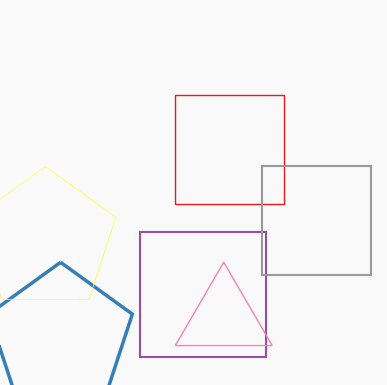[{"shape": "square", "thickness": 1, "radius": 0.71, "center": [0.592, 0.612]}, {"shape": "pentagon", "thickness": 2.5, "radius": 0.97, "center": [0.156, 0.124]}, {"shape": "square", "thickness": 1.5, "radius": 0.81, "center": [0.524, 0.235]}, {"shape": "pentagon", "thickness": 0.5, "radius": 0.96, "center": [0.117, 0.376]}, {"shape": "triangle", "thickness": 1, "radius": 0.72, "center": [0.577, 0.175]}, {"shape": "square", "thickness": 1.5, "radius": 0.71, "center": [0.817, 0.427]}]